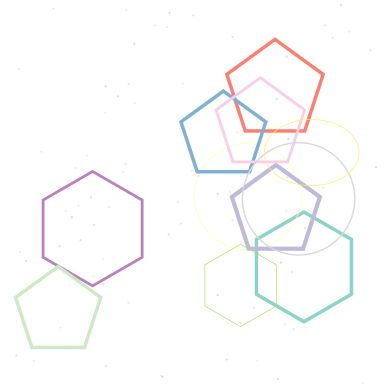[{"shape": "hexagon", "thickness": 2.5, "radius": 0.71, "center": [0.789, 0.307]}, {"shape": "circle", "thickness": 0.5, "radius": 0.69, "center": [0.644, 0.49]}, {"shape": "pentagon", "thickness": 3, "radius": 0.6, "center": [0.717, 0.451]}, {"shape": "pentagon", "thickness": 2.5, "radius": 0.66, "center": [0.714, 0.766]}, {"shape": "pentagon", "thickness": 2.5, "radius": 0.58, "center": [0.58, 0.648]}, {"shape": "hexagon", "thickness": 0.5, "radius": 0.54, "center": [0.625, 0.259]}, {"shape": "pentagon", "thickness": 2, "radius": 0.6, "center": [0.676, 0.677]}, {"shape": "circle", "thickness": 1, "radius": 0.73, "center": [0.776, 0.483]}, {"shape": "hexagon", "thickness": 2, "radius": 0.74, "center": [0.241, 0.406]}, {"shape": "pentagon", "thickness": 2.5, "radius": 0.58, "center": [0.151, 0.191]}, {"shape": "oval", "thickness": 0.5, "radius": 0.62, "center": [0.809, 0.604]}]